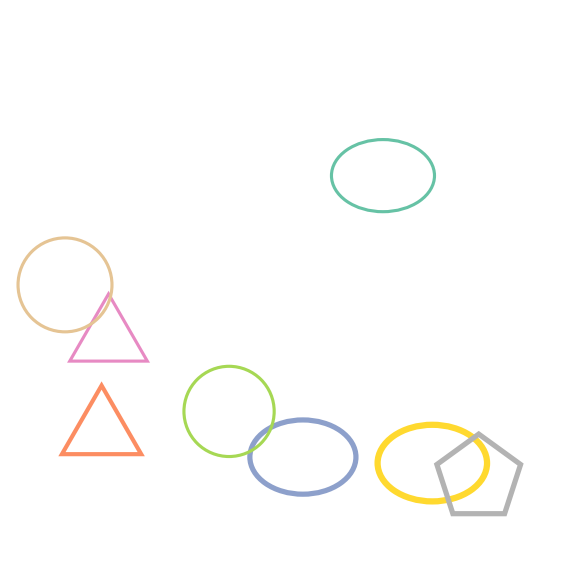[{"shape": "oval", "thickness": 1.5, "radius": 0.45, "center": [0.663, 0.695]}, {"shape": "triangle", "thickness": 2, "radius": 0.4, "center": [0.176, 0.252]}, {"shape": "oval", "thickness": 2.5, "radius": 0.46, "center": [0.525, 0.208]}, {"shape": "triangle", "thickness": 1.5, "radius": 0.39, "center": [0.188, 0.413]}, {"shape": "circle", "thickness": 1.5, "radius": 0.39, "center": [0.397, 0.287]}, {"shape": "oval", "thickness": 3, "radius": 0.47, "center": [0.749, 0.197]}, {"shape": "circle", "thickness": 1.5, "radius": 0.41, "center": [0.113, 0.506]}, {"shape": "pentagon", "thickness": 2.5, "radius": 0.38, "center": [0.829, 0.171]}]